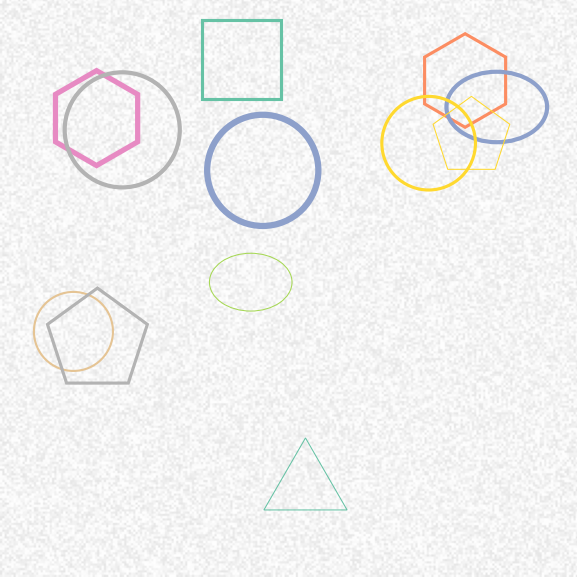[{"shape": "triangle", "thickness": 0.5, "radius": 0.42, "center": [0.529, 0.158]}, {"shape": "square", "thickness": 1.5, "radius": 0.34, "center": [0.417, 0.896]}, {"shape": "hexagon", "thickness": 1.5, "radius": 0.41, "center": [0.805, 0.86]}, {"shape": "oval", "thickness": 2, "radius": 0.44, "center": [0.86, 0.814]}, {"shape": "circle", "thickness": 3, "radius": 0.48, "center": [0.455, 0.704]}, {"shape": "hexagon", "thickness": 2.5, "radius": 0.41, "center": [0.167, 0.795]}, {"shape": "oval", "thickness": 0.5, "radius": 0.36, "center": [0.434, 0.511]}, {"shape": "pentagon", "thickness": 0.5, "radius": 0.35, "center": [0.816, 0.762]}, {"shape": "circle", "thickness": 1.5, "radius": 0.41, "center": [0.742, 0.751]}, {"shape": "circle", "thickness": 1, "radius": 0.34, "center": [0.127, 0.425]}, {"shape": "circle", "thickness": 2, "radius": 0.5, "center": [0.212, 0.774]}, {"shape": "pentagon", "thickness": 1.5, "radius": 0.45, "center": [0.169, 0.409]}]